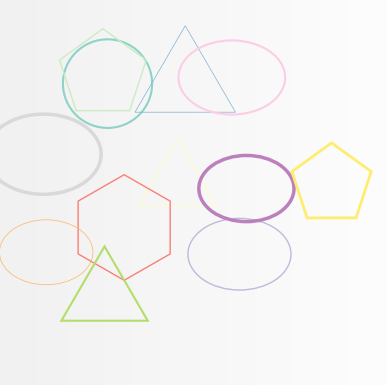[{"shape": "circle", "thickness": 1.5, "radius": 0.58, "center": [0.278, 0.783]}, {"shape": "triangle", "thickness": 0.5, "radius": 0.57, "center": [0.459, 0.524]}, {"shape": "oval", "thickness": 1, "radius": 0.66, "center": [0.618, 0.34]}, {"shape": "hexagon", "thickness": 1, "radius": 0.69, "center": [0.32, 0.409]}, {"shape": "triangle", "thickness": 0.5, "radius": 0.75, "center": [0.478, 0.783]}, {"shape": "oval", "thickness": 0.5, "radius": 0.6, "center": [0.119, 0.345]}, {"shape": "triangle", "thickness": 1.5, "radius": 0.64, "center": [0.27, 0.231]}, {"shape": "oval", "thickness": 1.5, "radius": 0.69, "center": [0.598, 0.799]}, {"shape": "oval", "thickness": 2.5, "radius": 0.74, "center": [0.112, 0.6]}, {"shape": "oval", "thickness": 2.5, "radius": 0.61, "center": [0.636, 0.51]}, {"shape": "pentagon", "thickness": 1, "radius": 0.59, "center": [0.266, 0.808]}, {"shape": "pentagon", "thickness": 2, "radius": 0.54, "center": [0.856, 0.521]}]